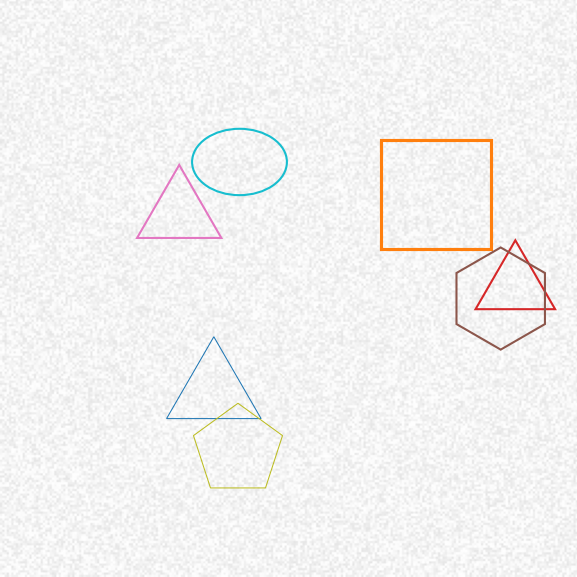[{"shape": "triangle", "thickness": 0.5, "radius": 0.47, "center": [0.37, 0.322]}, {"shape": "square", "thickness": 1.5, "radius": 0.47, "center": [0.755, 0.663]}, {"shape": "triangle", "thickness": 1, "radius": 0.4, "center": [0.892, 0.504]}, {"shape": "hexagon", "thickness": 1, "radius": 0.44, "center": [0.867, 0.482]}, {"shape": "triangle", "thickness": 1, "radius": 0.42, "center": [0.31, 0.629]}, {"shape": "pentagon", "thickness": 0.5, "radius": 0.41, "center": [0.412, 0.22]}, {"shape": "oval", "thickness": 1, "radius": 0.41, "center": [0.415, 0.719]}]